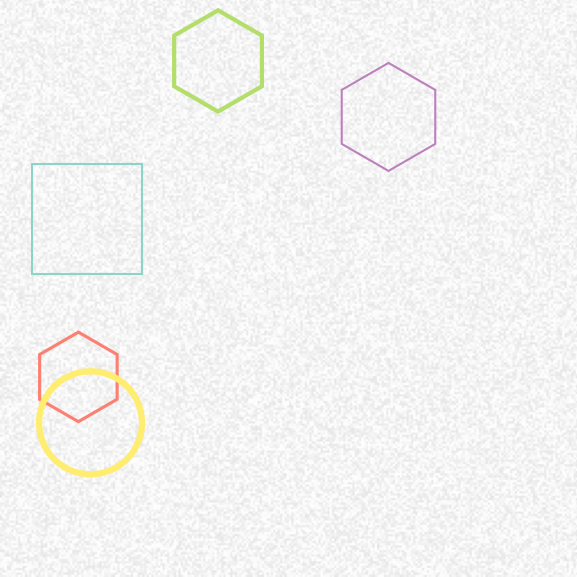[{"shape": "square", "thickness": 1, "radius": 0.47, "center": [0.15, 0.62]}, {"shape": "hexagon", "thickness": 1.5, "radius": 0.39, "center": [0.136, 0.346]}, {"shape": "hexagon", "thickness": 2, "radius": 0.44, "center": [0.378, 0.894]}, {"shape": "hexagon", "thickness": 1, "radius": 0.47, "center": [0.673, 0.797]}, {"shape": "circle", "thickness": 3, "radius": 0.45, "center": [0.157, 0.267]}]